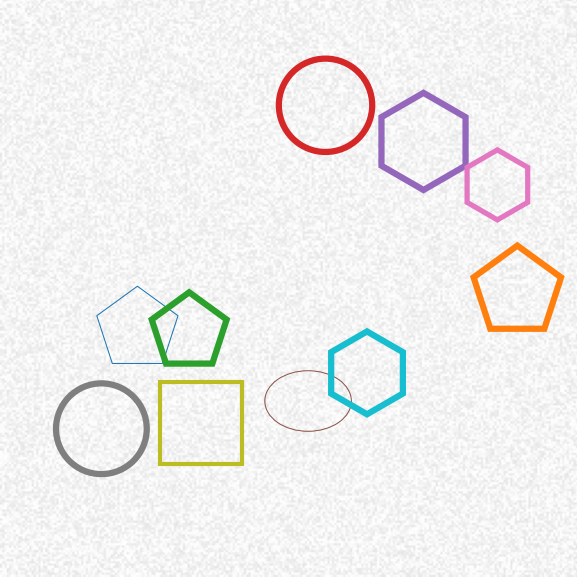[{"shape": "pentagon", "thickness": 0.5, "radius": 0.37, "center": [0.238, 0.43]}, {"shape": "pentagon", "thickness": 3, "radius": 0.4, "center": [0.896, 0.494]}, {"shape": "pentagon", "thickness": 3, "radius": 0.34, "center": [0.328, 0.425]}, {"shape": "circle", "thickness": 3, "radius": 0.4, "center": [0.564, 0.817]}, {"shape": "hexagon", "thickness": 3, "radius": 0.42, "center": [0.733, 0.754]}, {"shape": "oval", "thickness": 0.5, "radius": 0.37, "center": [0.533, 0.305]}, {"shape": "hexagon", "thickness": 2.5, "radius": 0.3, "center": [0.861, 0.679]}, {"shape": "circle", "thickness": 3, "radius": 0.39, "center": [0.176, 0.257]}, {"shape": "square", "thickness": 2, "radius": 0.36, "center": [0.348, 0.266]}, {"shape": "hexagon", "thickness": 3, "radius": 0.36, "center": [0.636, 0.353]}]